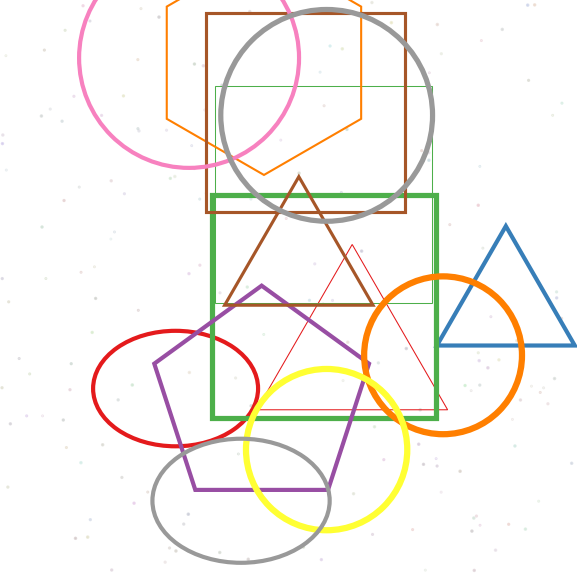[{"shape": "triangle", "thickness": 0.5, "radius": 0.95, "center": [0.61, 0.385]}, {"shape": "oval", "thickness": 2, "radius": 0.71, "center": [0.304, 0.326]}, {"shape": "triangle", "thickness": 2, "radius": 0.69, "center": [0.876, 0.47]}, {"shape": "square", "thickness": 2.5, "radius": 0.97, "center": [0.561, 0.468]}, {"shape": "square", "thickness": 0.5, "radius": 0.94, "center": [0.56, 0.662]}, {"shape": "pentagon", "thickness": 2, "radius": 0.98, "center": [0.453, 0.309]}, {"shape": "hexagon", "thickness": 1, "radius": 0.97, "center": [0.457, 0.891]}, {"shape": "circle", "thickness": 3, "radius": 0.68, "center": [0.767, 0.384]}, {"shape": "circle", "thickness": 3, "radius": 0.7, "center": [0.566, 0.221]}, {"shape": "triangle", "thickness": 1.5, "radius": 0.74, "center": [0.517, 0.545]}, {"shape": "square", "thickness": 1.5, "radius": 0.86, "center": [0.529, 0.805]}, {"shape": "circle", "thickness": 2, "radius": 0.95, "center": [0.327, 0.899]}, {"shape": "circle", "thickness": 2.5, "radius": 0.92, "center": [0.566, 0.799]}, {"shape": "oval", "thickness": 2, "radius": 0.77, "center": [0.417, 0.132]}]